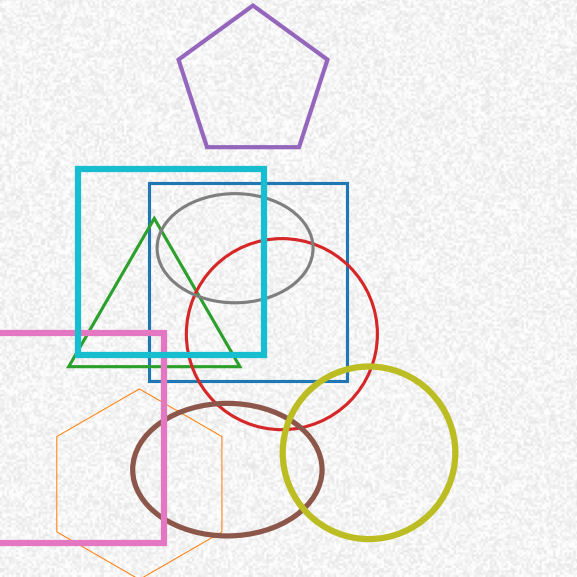[{"shape": "square", "thickness": 1.5, "radius": 0.86, "center": [0.429, 0.511]}, {"shape": "hexagon", "thickness": 0.5, "radius": 0.83, "center": [0.241, 0.161]}, {"shape": "triangle", "thickness": 1.5, "radius": 0.86, "center": [0.267, 0.45]}, {"shape": "circle", "thickness": 1.5, "radius": 0.83, "center": [0.488, 0.421]}, {"shape": "pentagon", "thickness": 2, "radius": 0.68, "center": [0.438, 0.854]}, {"shape": "oval", "thickness": 2.5, "radius": 0.82, "center": [0.394, 0.186]}, {"shape": "square", "thickness": 3, "radius": 0.91, "center": [0.102, 0.241]}, {"shape": "oval", "thickness": 1.5, "radius": 0.67, "center": [0.407, 0.569]}, {"shape": "circle", "thickness": 3, "radius": 0.75, "center": [0.639, 0.215]}, {"shape": "square", "thickness": 3, "radius": 0.8, "center": [0.296, 0.545]}]